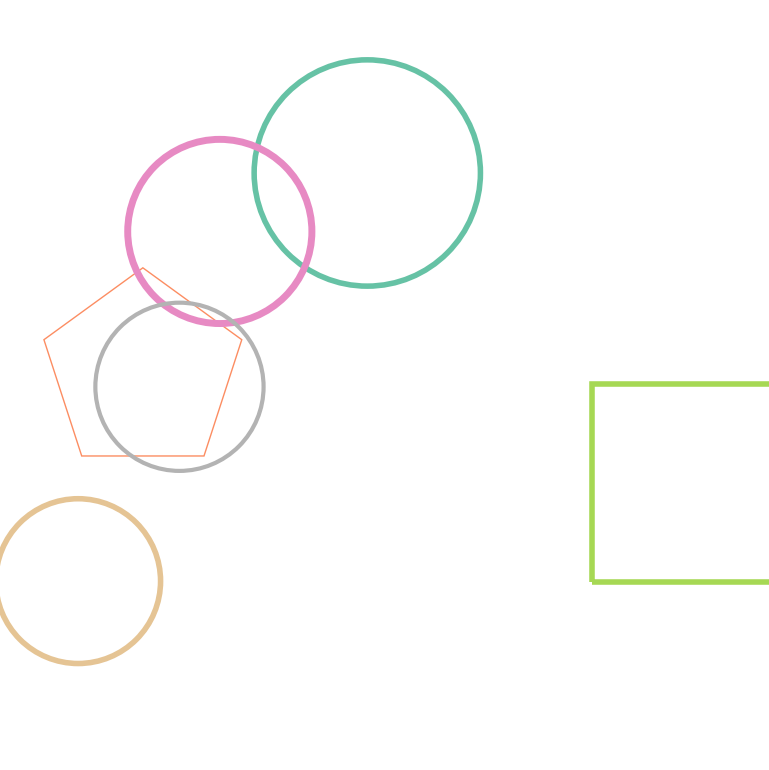[{"shape": "circle", "thickness": 2, "radius": 0.73, "center": [0.477, 0.775]}, {"shape": "pentagon", "thickness": 0.5, "radius": 0.68, "center": [0.186, 0.517]}, {"shape": "circle", "thickness": 2.5, "radius": 0.6, "center": [0.285, 0.699]}, {"shape": "square", "thickness": 2, "radius": 0.64, "center": [0.897, 0.373]}, {"shape": "circle", "thickness": 2, "radius": 0.54, "center": [0.102, 0.245]}, {"shape": "circle", "thickness": 1.5, "radius": 0.55, "center": [0.233, 0.498]}]